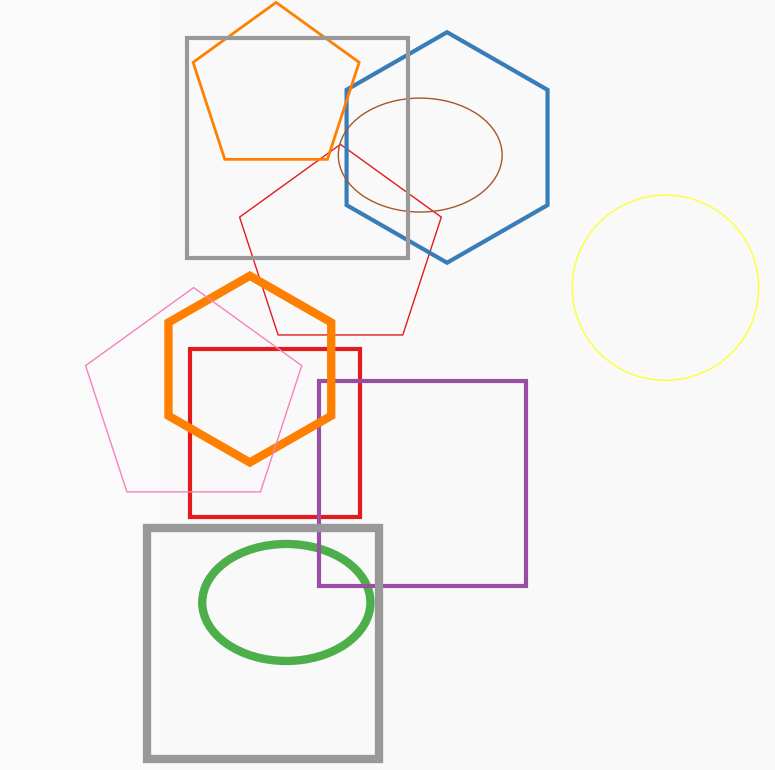[{"shape": "square", "thickness": 1.5, "radius": 0.55, "center": [0.355, 0.437]}, {"shape": "pentagon", "thickness": 0.5, "radius": 0.68, "center": [0.439, 0.676]}, {"shape": "hexagon", "thickness": 1.5, "radius": 0.75, "center": [0.577, 0.808]}, {"shape": "oval", "thickness": 3, "radius": 0.54, "center": [0.369, 0.218]}, {"shape": "square", "thickness": 1.5, "radius": 0.67, "center": [0.545, 0.372]}, {"shape": "pentagon", "thickness": 1, "radius": 0.56, "center": [0.356, 0.884]}, {"shape": "hexagon", "thickness": 3, "radius": 0.61, "center": [0.322, 0.521]}, {"shape": "circle", "thickness": 0.5, "radius": 0.6, "center": [0.859, 0.626]}, {"shape": "oval", "thickness": 0.5, "radius": 0.53, "center": [0.542, 0.799]}, {"shape": "pentagon", "thickness": 0.5, "radius": 0.73, "center": [0.25, 0.48]}, {"shape": "square", "thickness": 1.5, "radius": 0.71, "center": [0.384, 0.808]}, {"shape": "square", "thickness": 3, "radius": 0.75, "center": [0.34, 0.164]}]